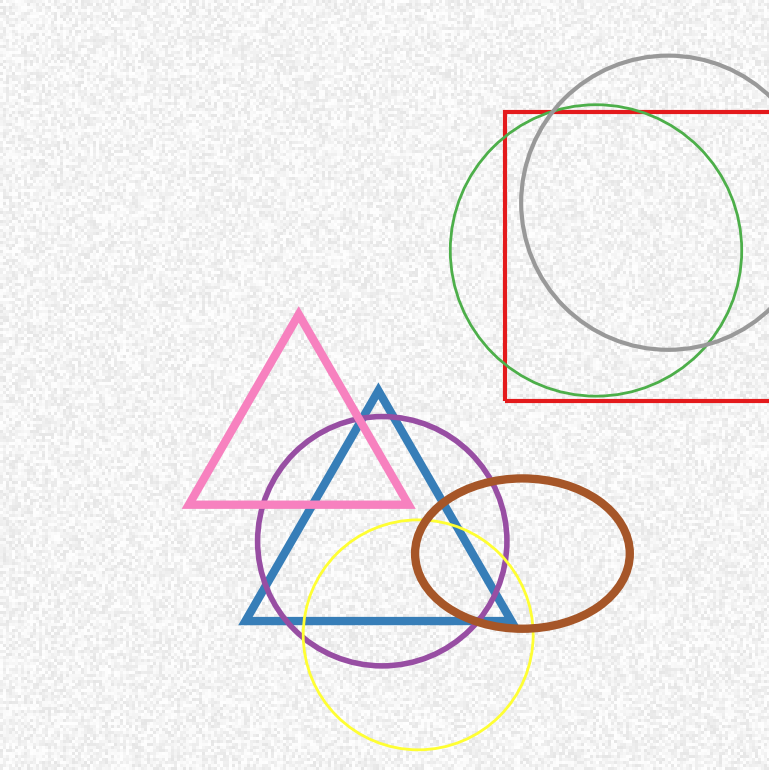[{"shape": "square", "thickness": 1.5, "radius": 0.94, "center": [0.843, 0.667]}, {"shape": "triangle", "thickness": 3, "radius": 1.0, "center": [0.491, 0.293]}, {"shape": "circle", "thickness": 1, "radius": 0.95, "center": [0.774, 0.675]}, {"shape": "circle", "thickness": 2, "radius": 0.81, "center": [0.496, 0.297]}, {"shape": "circle", "thickness": 1, "radius": 0.75, "center": [0.543, 0.176]}, {"shape": "oval", "thickness": 3, "radius": 0.7, "center": [0.678, 0.281]}, {"shape": "triangle", "thickness": 3, "radius": 0.82, "center": [0.388, 0.427]}, {"shape": "circle", "thickness": 1.5, "radius": 0.96, "center": [0.868, 0.737]}]